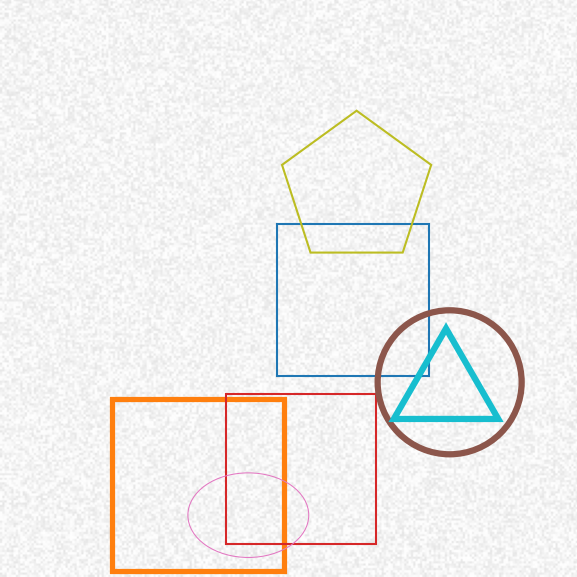[{"shape": "square", "thickness": 1, "radius": 0.66, "center": [0.612, 0.479]}, {"shape": "square", "thickness": 2.5, "radius": 0.75, "center": [0.343, 0.16]}, {"shape": "square", "thickness": 1, "radius": 0.65, "center": [0.522, 0.187]}, {"shape": "circle", "thickness": 3, "radius": 0.62, "center": [0.779, 0.337]}, {"shape": "oval", "thickness": 0.5, "radius": 0.52, "center": [0.43, 0.107]}, {"shape": "pentagon", "thickness": 1, "radius": 0.68, "center": [0.618, 0.672]}, {"shape": "triangle", "thickness": 3, "radius": 0.52, "center": [0.772, 0.326]}]